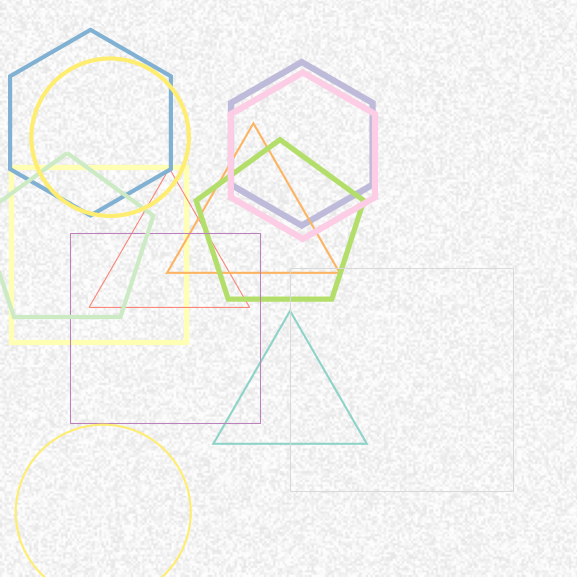[{"shape": "triangle", "thickness": 1, "radius": 0.77, "center": [0.502, 0.307]}, {"shape": "square", "thickness": 2.5, "radius": 0.76, "center": [0.17, 0.559]}, {"shape": "hexagon", "thickness": 3, "radius": 0.71, "center": [0.523, 0.75]}, {"shape": "triangle", "thickness": 0.5, "radius": 0.8, "center": [0.293, 0.547]}, {"shape": "hexagon", "thickness": 2, "radius": 0.8, "center": [0.157, 0.787]}, {"shape": "triangle", "thickness": 1, "radius": 0.86, "center": [0.439, 0.613]}, {"shape": "pentagon", "thickness": 2.5, "radius": 0.76, "center": [0.485, 0.605]}, {"shape": "hexagon", "thickness": 3, "radius": 0.72, "center": [0.525, 0.73]}, {"shape": "square", "thickness": 0.5, "radius": 0.97, "center": [0.695, 0.342]}, {"shape": "square", "thickness": 0.5, "radius": 0.82, "center": [0.286, 0.431]}, {"shape": "pentagon", "thickness": 2, "radius": 0.78, "center": [0.116, 0.577]}, {"shape": "circle", "thickness": 2, "radius": 0.68, "center": [0.191, 0.762]}, {"shape": "circle", "thickness": 1, "radius": 0.76, "center": [0.179, 0.112]}]